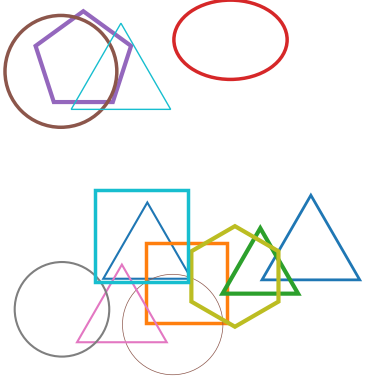[{"shape": "triangle", "thickness": 2, "radius": 0.73, "center": [0.807, 0.346]}, {"shape": "triangle", "thickness": 1.5, "radius": 0.66, "center": [0.383, 0.342]}, {"shape": "square", "thickness": 2.5, "radius": 0.53, "center": [0.485, 0.265]}, {"shape": "triangle", "thickness": 3, "radius": 0.57, "center": [0.676, 0.294]}, {"shape": "oval", "thickness": 2.5, "radius": 0.74, "center": [0.599, 0.897]}, {"shape": "pentagon", "thickness": 3, "radius": 0.65, "center": [0.216, 0.84]}, {"shape": "circle", "thickness": 0.5, "radius": 0.65, "center": [0.449, 0.157]}, {"shape": "circle", "thickness": 2.5, "radius": 0.73, "center": [0.158, 0.815]}, {"shape": "triangle", "thickness": 1.5, "radius": 0.67, "center": [0.317, 0.178]}, {"shape": "circle", "thickness": 1.5, "radius": 0.61, "center": [0.161, 0.197]}, {"shape": "hexagon", "thickness": 3, "radius": 0.65, "center": [0.61, 0.282]}, {"shape": "triangle", "thickness": 1, "radius": 0.75, "center": [0.314, 0.791]}, {"shape": "square", "thickness": 2.5, "radius": 0.6, "center": [0.367, 0.388]}]